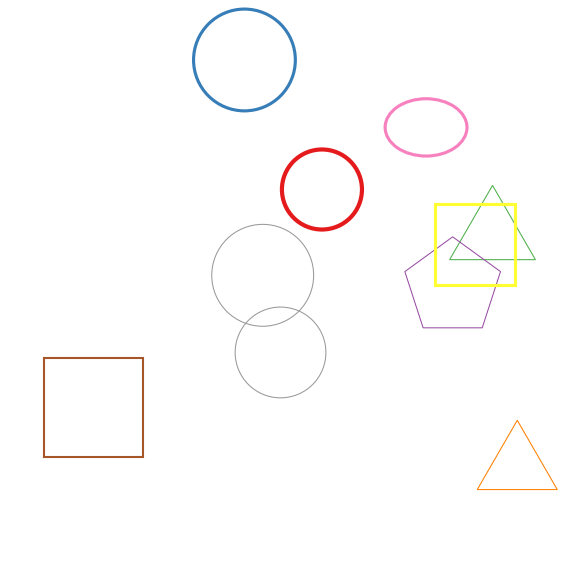[{"shape": "circle", "thickness": 2, "radius": 0.35, "center": [0.557, 0.671]}, {"shape": "circle", "thickness": 1.5, "radius": 0.44, "center": [0.423, 0.895]}, {"shape": "triangle", "thickness": 0.5, "radius": 0.43, "center": [0.853, 0.592]}, {"shape": "pentagon", "thickness": 0.5, "radius": 0.44, "center": [0.784, 0.502]}, {"shape": "triangle", "thickness": 0.5, "radius": 0.4, "center": [0.896, 0.191]}, {"shape": "square", "thickness": 1.5, "radius": 0.35, "center": [0.823, 0.576]}, {"shape": "square", "thickness": 1, "radius": 0.43, "center": [0.162, 0.293]}, {"shape": "oval", "thickness": 1.5, "radius": 0.35, "center": [0.738, 0.779]}, {"shape": "circle", "thickness": 0.5, "radius": 0.39, "center": [0.486, 0.389]}, {"shape": "circle", "thickness": 0.5, "radius": 0.44, "center": [0.455, 0.522]}]